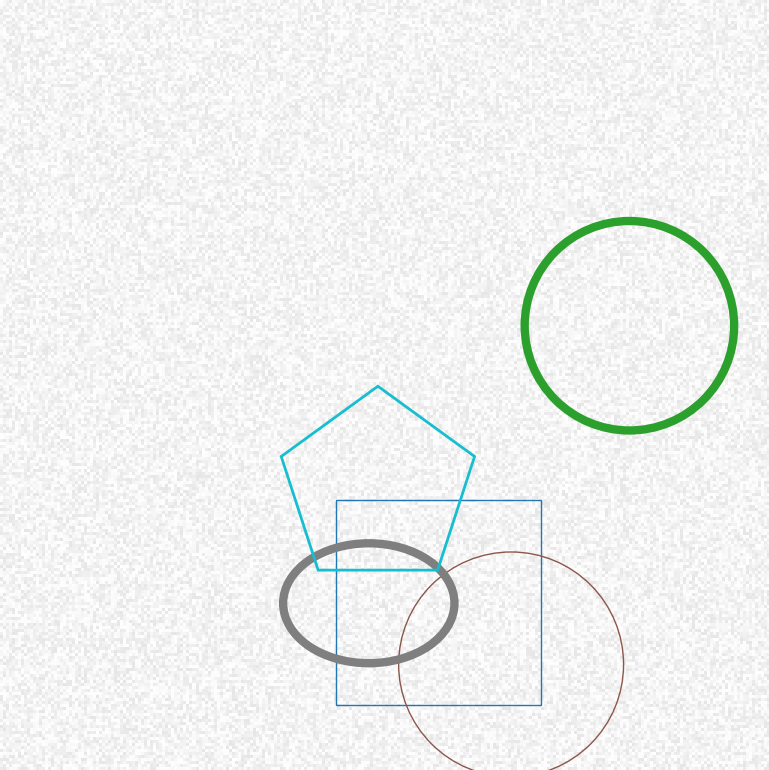[{"shape": "square", "thickness": 0.5, "radius": 0.66, "center": [0.569, 0.217]}, {"shape": "circle", "thickness": 3, "radius": 0.68, "center": [0.817, 0.577]}, {"shape": "circle", "thickness": 0.5, "radius": 0.73, "center": [0.664, 0.137]}, {"shape": "oval", "thickness": 3, "radius": 0.56, "center": [0.479, 0.217]}, {"shape": "pentagon", "thickness": 1, "radius": 0.66, "center": [0.491, 0.366]}]